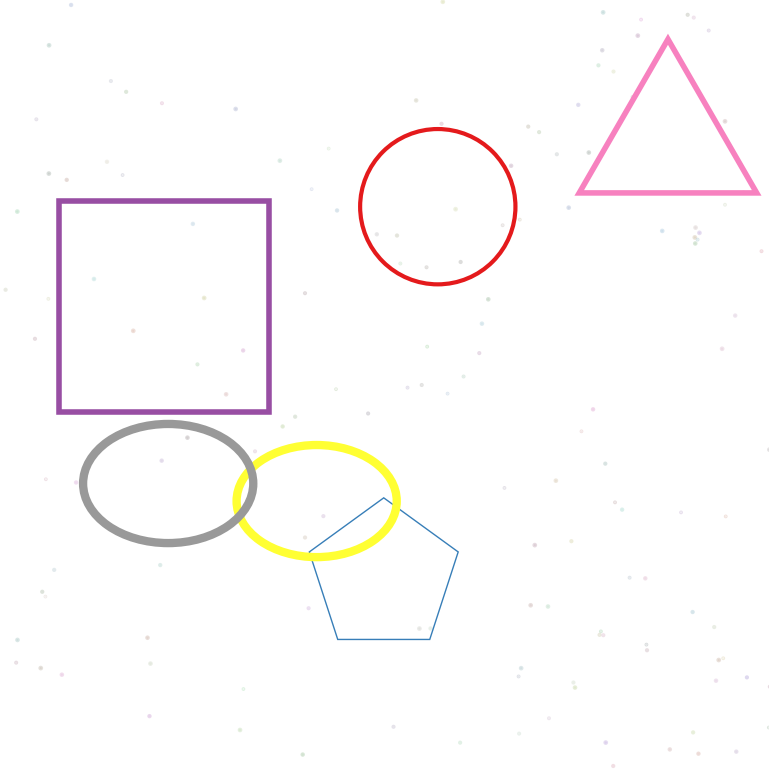[{"shape": "circle", "thickness": 1.5, "radius": 0.5, "center": [0.569, 0.732]}, {"shape": "pentagon", "thickness": 0.5, "radius": 0.51, "center": [0.498, 0.252]}, {"shape": "square", "thickness": 2, "radius": 0.68, "center": [0.213, 0.602]}, {"shape": "oval", "thickness": 3, "radius": 0.52, "center": [0.411, 0.349]}, {"shape": "triangle", "thickness": 2, "radius": 0.67, "center": [0.867, 0.816]}, {"shape": "oval", "thickness": 3, "radius": 0.55, "center": [0.218, 0.372]}]